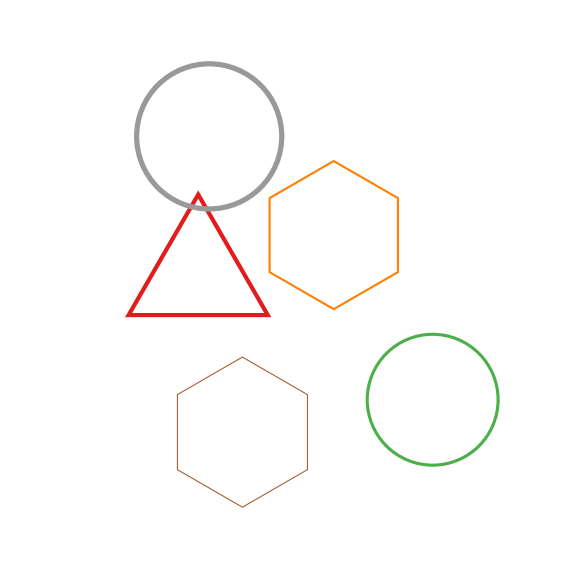[{"shape": "triangle", "thickness": 2, "radius": 0.7, "center": [0.343, 0.523]}, {"shape": "circle", "thickness": 1.5, "radius": 0.57, "center": [0.749, 0.307]}, {"shape": "hexagon", "thickness": 1, "radius": 0.64, "center": [0.578, 0.592]}, {"shape": "hexagon", "thickness": 0.5, "radius": 0.65, "center": [0.42, 0.251]}, {"shape": "circle", "thickness": 2.5, "radius": 0.63, "center": [0.362, 0.763]}]